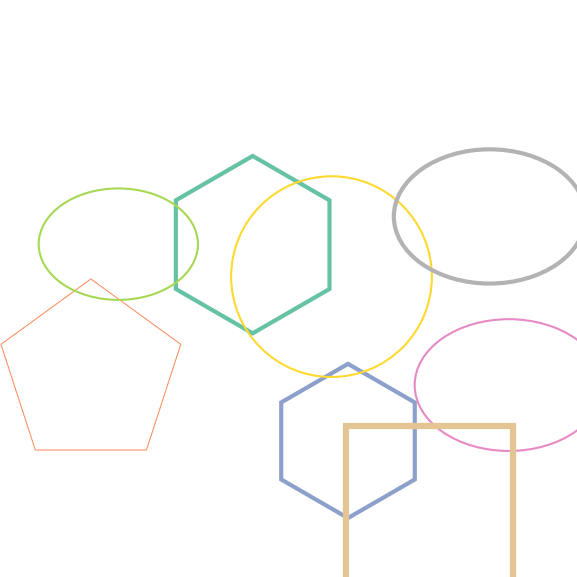[{"shape": "hexagon", "thickness": 2, "radius": 0.77, "center": [0.438, 0.575]}, {"shape": "pentagon", "thickness": 0.5, "radius": 0.82, "center": [0.157, 0.352]}, {"shape": "hexagon", "thickness": 2, "radius": 0.67, "center": [0.603, 0.236]}, {"shape": "oval", "thickness": 1, "radius": 0.81, "center": [0.881, 0.332]}, {"shape": "oval", "thickness": 1, "radius": 0.69, "center": [0.205, 0.576]}, {"shape": "circle", "thickness": 1, "radius": 0.87, "center": [0.574, 0.52]}, {"shape": "square", "thickness": 3, "radius": 0.72, "center": [0.744, 0.118]}, {"shape": "oval", "thickness": 2, "radius": 0.83, "center": [0.848, 0.624]}]